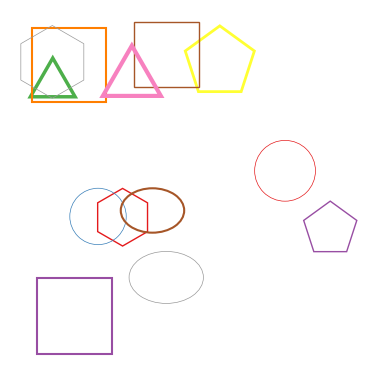[{"shape": "circle", "thickness": 0.5, "radius": 0.39, "center": [0.74, 0.556]}, {"shape": "hexagon", "thickness": 1, "radius": 0.37, "center": [0.318, 0.436]}, {"shape": "circle", "thickness": 0.5, "radius": 0.37, "center": [0.255, 0.438]}, {"shape": "triangle", "thickness": 2.5, "radius": 0.34, "center": [0.137, 0.782]}, {"shape": "square", "thickness": 1.5, "radius": 0.49, "center": [0.193, 0.18]}, {"shape": "pentagon", "thickness": 1, "radius": 0.36, "center": [0.858, 0.405]}, {"shape": "square", "thickness": 1.5, "radius": 0.48, "center": [0.179, 0.832]}, {"shape": "pentagon", "thickness": 2, "radius": 0.47, "center": [0.571, 0.838]}, {"shape": "square", "thickness": 1, "radius": 0.42, "center": [0.433, 0.859]}, {"shape": "oval", "thickness": 1.5, "radius": 0.41, "center": [0.396, 0.453]}, {"shape": "triangle", "thickness": 3, "radius": 0.43, "center": [0.342, 0.794]}, {"shape": "oval", "thickness": 0.5, "radius": 0.48, "center": [0.432, 0.279]}, {"shape": "hexagon", "thickness": 0.5, "radius": 0.47, "center": [0.136, 0.839]}]